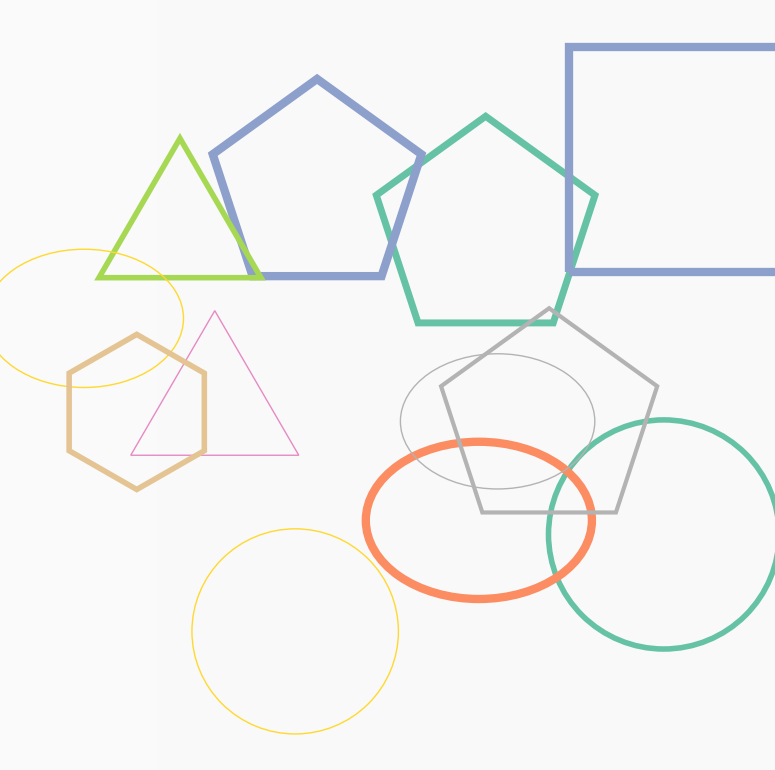[{"shape": "circle", "thickness": 2, "radius": 0.74, "center": [0.857, 0.306]}, {"shape": "pentagon", "thickness": 2.5, "radius": 0.74, "center": [0.627, 0.701]}, {"shape": "oval", "thickness": 3, "radius": 0.73, "center": [0.618, 0.324]}, {"shape": "pentagon", "thickness": 3, "radius": 0.71, "center": [0.409, 0.756]}, {"shape": "square", "thickness": 3, "radius": 0.73, "center": [0.881, 0.792]}, {"shape": "triangle", "thickness": 0.5, "radius": 0.63, "center": [0.277, 0.471]}, {"shape": "triangle", "thickness": 2, "radius": 0.6, "center": [0.232, 0.7]}, {"shape": "circle", "thickness": 0.5, "radius": 0.67, "center": [0.381, 0.18]}, {"shape": "oval", "thickness": 0.5, "radius": 0.64, "center": [0.109, 0.587]}, {"shape": "hexagon", "thickness": 2, "radius": 0.5, "center": [0.176, 0.465]}, {"shape": "oval", "thickness": 0.5, "radius": 0.63, "center": [0.642, 0.453]}, {"shape": "pentagon", "thickness": 1.5, "radius": 0.73, "center": [0.709, 0.453]}]